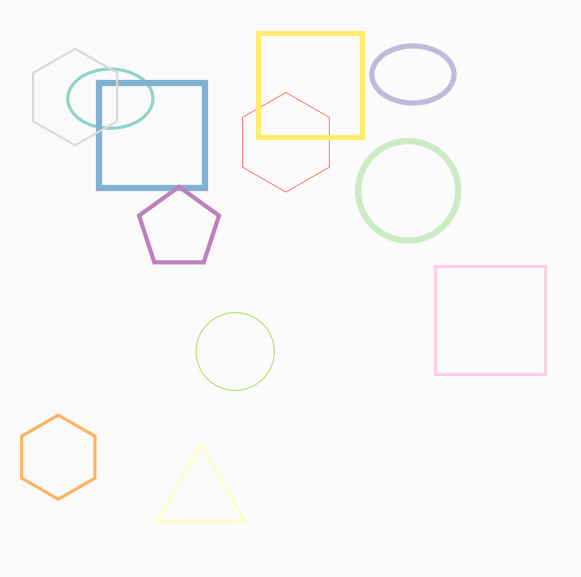[{"shape": "oval", "thickness": 1.5, "radius": 0.37, "center": [0.19, 0.828]}, {"shape": "triangle", "thickness": 1, "radius": 0.44, "center": [0.346, 0.14]}, {"shape": "oval", "thickness": 2.5, "radius": 0.35, "center": [0.71, 0.87]}, {"shape": "hexagon", "thickness": 0.5, "radius": 0.43, "center": [0.492, 0.753]}, {"shape": "square", "thickness": 3, "radius": 0.46, "center": [0.261, 0.764]}, {"shape": "hexagon", "thickness": 1.5, "radius": 0.36, "center": [0.1, 0.208]}, {"shape": "circle", "thickness": 0.5, "radius": 0.34, "center": [0.405, 0.39]}, {"shape": "square", "thickness": 1.5, "radius": 0.47, "center": [0.843, 0.445]}, {"shape": "hexagon", "thickness": 1, "radius": 0.42, "center": [0.129, 0.831]}, {"shape": "pentagon", "thickness": 2, "radius": 0.36, "center": [0.308, 0.603]}, {"shape": "circle", "thickness": 3, "radius": 0.43, "center": [0.702, 0.669]}, {"shape": "square", "thickness": 2.5, "radius": 0.45, "center": [0.533, 0.852]}]